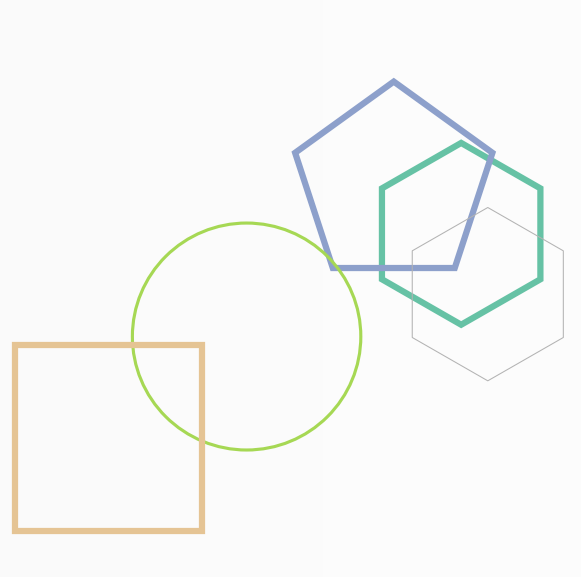[{"shape": "hexagon", "thickness": 3, "radius": 0.79, "center": [0.793, 0.594]}, {"shape": "pentagon", "thickness": 3, "radius": 0.89, "center": [0.677, 0.679]}, {"shape": "circle", "thickness": 1.5, "radius": 0.98, "center": [0.424, 0.416]}, {"shape": "square", "thickness": 3, "radius": 0.81, "center": [0.186, 0.241]}, {"shape": "hexagon", "thickness": 0.5, "radius": 0.75, "center": [0.839, 0.49]}]